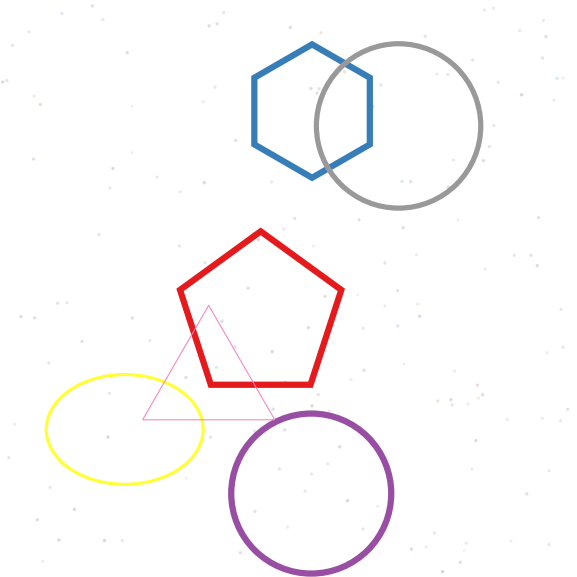[{"shape": "pentagon", "thickness": 3, "radius": 0.73, "center": [0.451, 0.452]}, {"shape": "hexagon", "thickness": 3, "radius": 0.58, "center": [0.54, 0.807]}, {"shape": "circle", "thickness": 3, "radius": 0.69, "center": [0.539, 0.144]}, {"shape": "oval", "thickness": 1.5, "radius": 0.68, "center": [0.216, 0.255]}, {"shape": "triangle", "thickness": 0.5, "radius": 0.66, "center": [0.361, 0.338]}, {"shape": "circle", "thickness": 2.5, "radius": 0.71, "center": [0.69, 0.781]}]